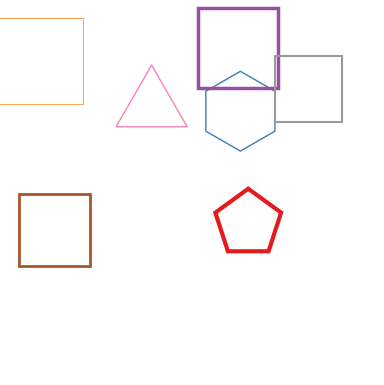[{"shape": "pentagon", "thickness": 3, "radius": 0.45, "center": [0.645, 0.42]}, {"shape": "hexagon", "thickness": 1, "radius": 0.52, "center": [0.624, 0.711]}, {"shape": "square", "thickness": 2.5, "radius": 0.52, "center": [0.618, 0.876]}, {"shape": "square", "thickness": 0.5, "radius": 0.55, "center": [0.104, 0.841]}, {"shape": "square", "thickness": 2, "radius": 0.47, "center": [0.141, 0.402]}, {"shape": "triangle", "thickness": 1, "radius": 0.53, "center": [0.394, 0.724]}, {"shape": "square", "thickness": 1.5, "radius": 0.43, "center": [0.802, 0.768]}]